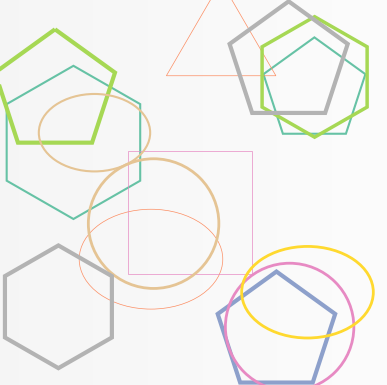[{"shape": "hexagon", "thickness": 1.5, "radius": 0.99, "center": [0.19, 0.63]}, {"shape": "pentagon", "thickness": 1.5, "radius": 0.69, "center": [0.811, 0.765]}, {"shape": "triangle", "thickness": 0.5, "radius": 0.82, "center": [0.571, 0.885]}, {"shape": "oval", "thickness": 0.5, "radius": 0.93, "center": [0.39, 0.327]}, {"shape": "pentagon", "thickness": 3, "radius": 0.8, "center": [0.713, 0.135]}, {"shape": "circle", "thickness": 2, "radius": 0.83, "center": [0.747, 0.151]}, {"shape": "square", "thickness": 0.5, "radius": 0.8, "center": [0.49, 0.448]}, {"shape": "pentagon", "thickness": 3, "radius": 0.81, "center": [0.142, 0.761]}, {"shape": "hexagon", "thickness": 2.5, "radius": 0.78, "center": [0.812, 0.8]}, {"shape": "oval", "thickness": 2, "radius": 0.85, "center": [0.794, 0.241]}, {"shape": "circle", "thickness": 2, "radius": 0.84, "center": [0.396, 0.419]}, {"shape": "oval", "thickness": 1.5, "radius": 0.72, "center": [0.244, 0.655]}, {"shape": "pentagon", "thickness": 3, "radius": 0.8, "center": [0.745, 0.836]}, {"shape": "hexagon", "thickness": 3, "radius": 0.8, "center": [0.151, 0.203]}]